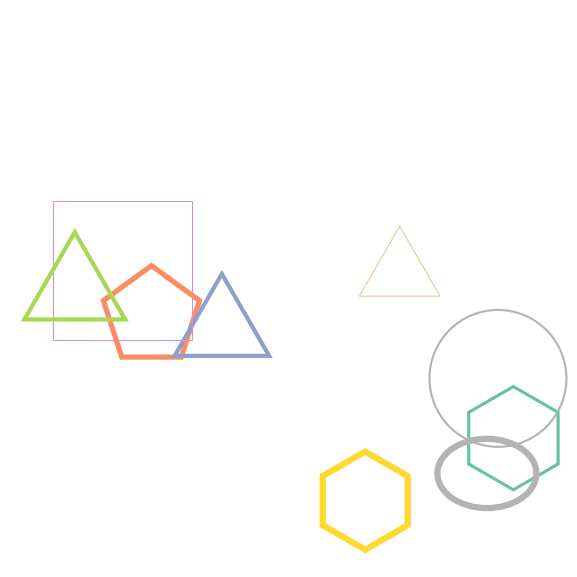[{"shape": "hexagon", "thickness": 1.5, "radius": 0.45, "center": [0.889, 0.24]}, {"shape": "pentagon", "thickness": 2.5, "radius": 0.44, "center": [0.262, 0.452]}, {"shape": "triangle", "thickness": 2, "radius": 0.47, "center": [0.384, 0.43]}, {"shape": "square", "thickness": 0.5, "radius": 0.6, "center": [0.212, 0.53]}, {"shape": "triangle", "thickness": 2, "radius": 0.5, "center": [0.129, 0.496]}, {"shape": "hexagon", "thickness": 3, "radius": 0.43, "center": [0.632, 0.132]}, {"shape": "triangle", "thickness": 0.5, "radius": 0.4, "center": [0.692, 0.527]}, {"shape": "oval", "thickness": 3, "radius": 0.43, "center": [0.843, 0.179]}, {"shape": "circle", "thickness": 1, "radius": 0.59, "center": [0.862, 0.344]}]